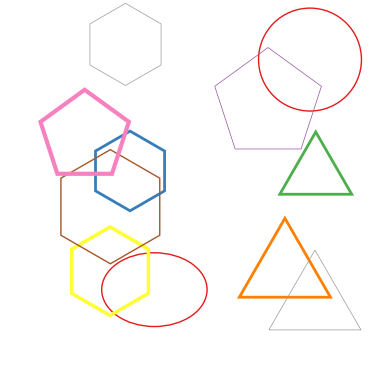[{"shape": "oval", "thickness": 1, "radius": 0.68, "center": [0.401, 0.248]}, {"shape": "circle", "thickness": 1, "radius": 0.67, "center": [0.805, 0.845]}, {"shape": "hexagon", "thickness": 2, "radius": 0.52, "center": [0.338, 0.556]}, {"shape": "triangle", "thickness": 2, "radius": 0.54, "center": [0.82, 0.549]}, {"shape": "pentagon", "thickness": 0.5, "radius": 0.73, "center": [0.696, 0.731]}, {"shape": "triangle", "thickness": 2, "radius": 0.68, "center": [0.74, 0.296]}, {"shape": "hexagon", "thickness": 2.5, "radius": 0.57, "center": [0.286, 0.295]}, {"shape": "hexagon", "thickness": 1, "radius": 0.74, "center": [0.287, 0.463]}, {"shape": "pentagon", "thickness": 3, "radius": 0.6, "center": [0.22, 0.646]}, {"shape": "triangle", "thickness": 0.5, "radius": 0.69, "center": [0.818, 0.212]}, {"shape": "hexagon", "thickness": 0.5, "radius": 0.53, "center": [0.326, 0.885]}]